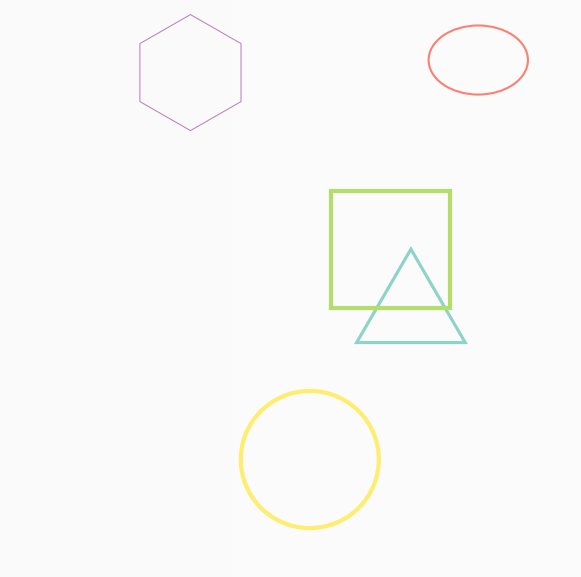[{"shape": "triangle", "thickness": 1.5, "radius": 0.54, "center": [0.707, 0.46]}, {"shape": "oval", "thickness": 1, "radius": 0.43, "center": [0.823, 0.895]}, {"shape": "square", "thickness": 2, "radius": 0.51, "center": [0.672, 0.567]}, {"shape": "hexagon", "thickness": 0.5, "radius": 0.5, "center": [0.328, 0.873]}, {"shape": "circle", "thickness": 2, "radius": 0.59, "center": [0.533, 0.203]}]